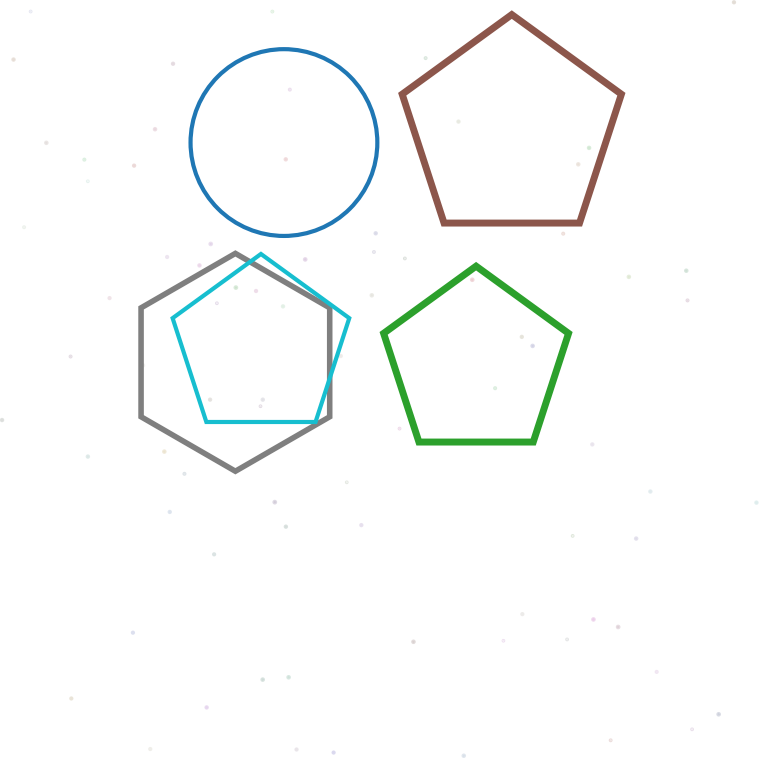[{"shape": "circle", "thickness": 1.5, "radius": 0.61, "center": [0.369, 0.815]}, {"shape": "pentagon", "thickness": 2.5, "radius": 0.63, "center": [0.618, 0.528]}, {"shape": "pentagon", "thickness": 2.5, "radius": 0.75, "center": [0.665, 0.831]}, {"shape": "hexagon", "thickness": 2, "radius": 0.71, "center": [0.306, 0.529]}, {"shape": "pentagon", "thickness": 1.5, "radius": 0.6, "center": [0.339, 0.55]}]